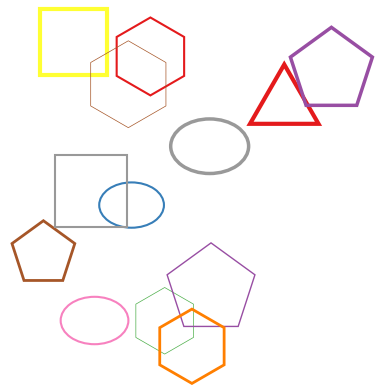[{"shape": "hexagon", "thickness": 1.5, "radius": 0.51, "center": [0.391, 0.853]}, {"shape": "triangle", "thickness": 3, "radius": 0.51, "center": [0.738, 0.73]}, {"shape": "oval", "thickness": 1.5, "radius": 0.42, "center": [0.342, 0.467]}, {"shape": "hexagon", "thickness": 0.5, "radius": 0.43, "center": [0.428, 0.167]}, {"shape": "pentagon", "thickness": 1, "radius": 0.6, "center": [0.548, 0.249]}, {"shape": "pentagon", "thickness": 2.5, "radius": 0.56, "center": [0.861, 0.817]}, {"shape": "hexagon", "thickness": 2, "radius": 0.48, "center": [0.499, 0.101]}, {"shape": "square", "thickness": 3, "radius": 0.43, "center": [0.191, 0.891]}, {"shape": "pentagon", "thickness": 2, "radius": 0.43, "center": [0.113, 0.341]}, {"shape": "hexagon", "thickness": 0.5, "radius": 0.56, "center": [0.333, 0.781]}, {"shape": "oval", "thickness": 1.5, "radius": 0.44, "center": [0.246, 0.168]}, {"shape": "oval", "thickness": 2.5, "radius": 0.51, "center": [0.545, 0.62]}, {"shape": "square", "thickness": 1.5, "radius": 0.47, "center": [0.236, 0.504]}]